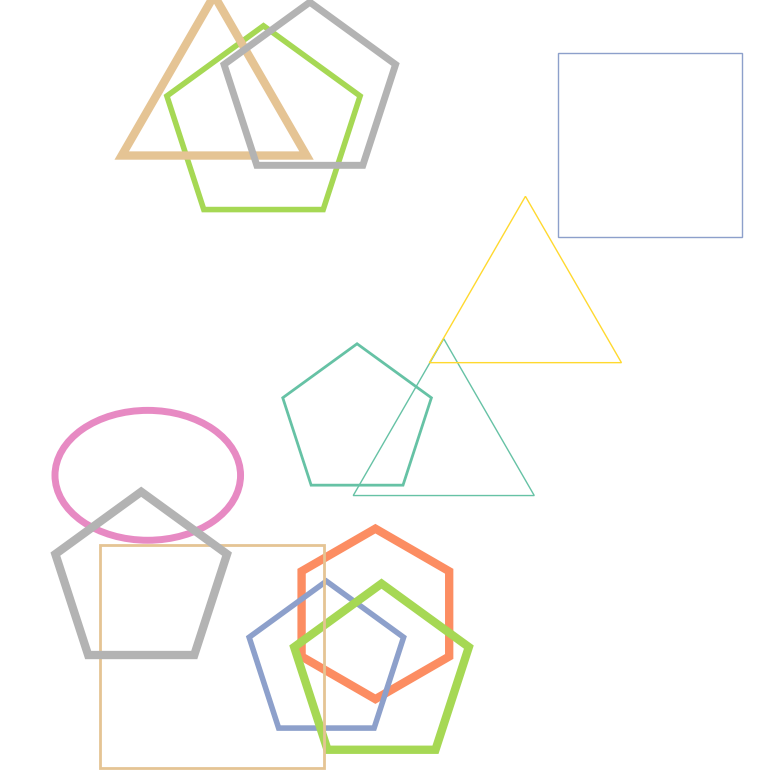[{"shape": "triangle", "thickness": 0.5, "radius": 0.68, "center": [0.576, 0.424]}, {"shape": "pentagon", "thickness": 1, "radius": 0.51, "center": [0.464, 0.452]}, {"shape": "hexagon", "thickness": 3, "radius": 0.55, "center": [0.488, 0.203]}, {"shape": "square", "thickness": 0.5, "radius": 0.6, "center": [0.845, 0.812]}, {"shape": "pentagon", "thickness": 2, "radius": 0.53, "center": [0.424, 0.14]}, {"shape": "oval", "thickness": 2.5, "radius": 0.6, "center": [0.192, 0.383]}, {"shape": "pentagon", "thickness": 2, "radius": 0.66, "center": [0.342, 0.835]}, {"shape": "pentagon", "thickness": 3, "radius": 0.6, "center": [0.495, 0.123]}, {"shape": "triangle", "thickness": 0.5, "radius": 0.72, "center": [0.682, 0.601]}, {"shape": "triangle", "thickness": 3, "radius": 0.69, "center": [0.278, 0.867]}, {"shape": "square", "thickness": 1, "radius": 0.73, "center": [0.275, 0.147]}, {"shape": "pentagon", "thickness": 3, "radius": 0.59, "center": [0.183, 0.244]}, {"shape": "pentagon", "thickness": 2.5, "radius": 0.59, "center": [0.402, 0.88]}]